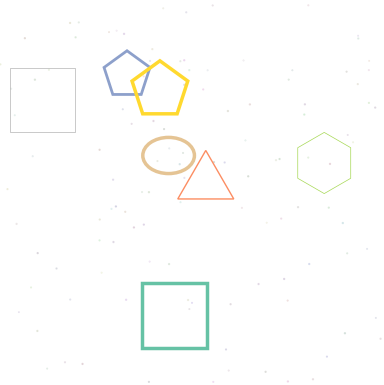[{"shape": "square", "thickness": 2.5, "radius": 0.42, "center": [0.453, 0.18]}, {"shape": "triangle", "thickness": 1, "radius": 0.42, "center": [0.534, 0.525]}, {"shape": "pentagon", "thickness": 2, "radius": 0.31, "center": [0.33, 0.805]}, {"shape": "hexagon", "thickness": 0.5, "radius": 0.4, "center": [0.842, 0.577]}, {"shape": "pentagon", "thickness": 2.5, "radius": 0.38, "center": [0.415, 0.766]}, {"shape": "oval", "thickness": 2.5, "radius": 0.34, "center": [0.438, 0.596]}, {"shape": "square", "thickness": 0.5, "radius": 0.42, "center": [0.11, 0.739]}]